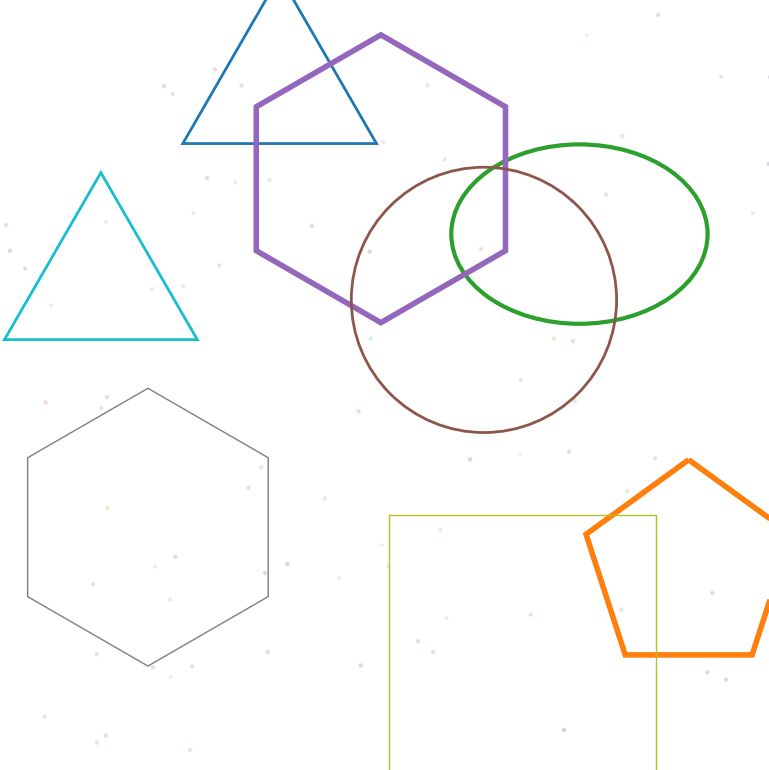[{"shape": "triangle", "thickness": 1, "radius": 0.73, "center": [0.363, 0.886]}, {"shape": "pentagon", "thickness": 2, "radius": 0.7, "center": [0.894, 0.263]}, {"shape": "oval", "thickness": 1.5, "radius": 0.83, "center": [0.753, 0.696]}, {"shape": "hexagon", "thickness": 2, "radius": 0.93, "center": [0.495, 0.768]}, {"shape": "circle", "thickness": 1, "radius": 0.86, "center": [0.629, 0.611]}, {"shape": "hexagon", "thickness": 0.5, "radius": 0.9, "center": [0.192, 0.315]}, {"shape": "square", "thickness": 0.5, "radius": 0.87, "center": [0.678, 0.158]}, {"shape": "triangle", "thickness": 1, "radius": 0.72, "center": [0.131, 0.631]}]